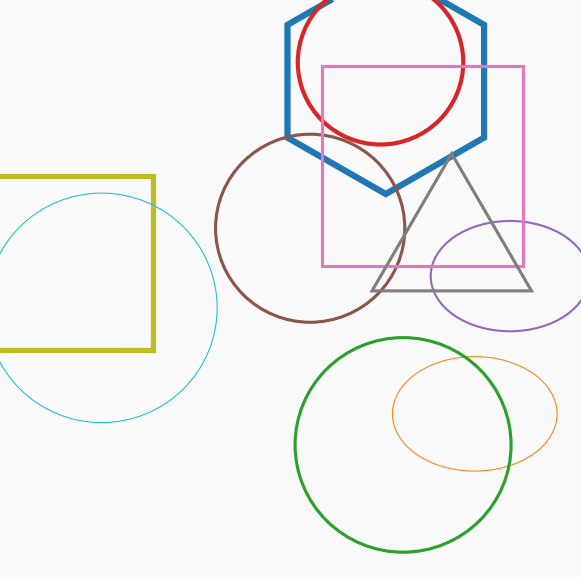[{"shape": "hexagon", "thickness": 3, "radius": 0.98, "center": [0.664, 0.858]}, {"shape": "oval", "thickness": 0.5, "radius": 0.71, "center": [0.817, 0.283]}, {"shape": "circle", "thickness": 1.5, "radius": 0.93, "center": [0.693, 0.229]}, {"shape": "circle", "thickness": 2, "radius": 0.71, "center": [0.655, 0.891]}, {"shape": "oval", "thickness": 1, "radius": 0.68, "center": [0.877, 0.521]}, {"shape": "circle", "thickness": 1.5, "radius": 0.81, "center": [0.534, 0.604]}, {"shape": "square", "thickness": 1.5, "radius": 0.87, "center": [0.727, 0.712]}, {"shape": "triangle", "thickness": 1.5, "radius": 0.79, "center": [0.777, 0.575]}, {"shape": "square", "thickness": 2.5, "radius": 0.75, "center": [0.113, 0.544]}, {"shape": "circle", "thickness": 0.5, "radius": 0.99, "center": [0.175, 0.466]}]